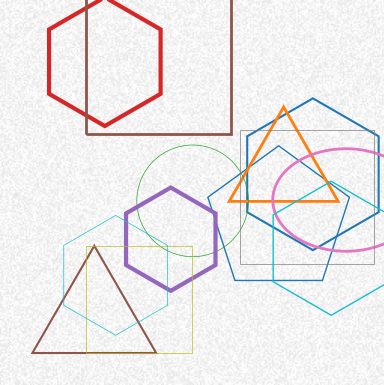[{"shape": "hexagon", "thickness": 1.5, "radius": 0.99, "center": [0.813, 0.547]}, {"shape": "pentagon", "thickness": 1, "radius": 0.97, "center": [0.724, 0.428]}, {"shape": "triangle", "thickness": 2, "radius": 0.82, "center": [0.737, 0.559]}, {"shape": "circle", "thickness": 0.5, "radius": 0.73, "center": [0.5, 0.478]}, {"shape": "hexagon", "thickness": 3, "radius": 0.84, "center": [0.272, 0.84]}, {"shape": "hexagon", "thickness": 3, "radius": 0.67, "center": [0.444, 0.379]}, {"shape": "square", "thickness": 2, "radius": 0.94, "center": [0.411, 0.84]}, {"shape": "triangle", "thickness": 1.5, "radius": 0.93, "center": [0.245, 0.176]}, {"shape": "oval", "thickness": 2, "radius": 0.95, "center": [0.899, 0.481]}, {"shape": "square", "thickness": 0.5, "radius": 0.87, "center": [0.796, 0.487]}, {"shape": "square", "thickness": 0.5, "radius": 0.69, "center": [0.361, 0.223]}, {"shape": "hexagon", "thickness": 0.5, "radius": 0.78, "center": [0.3, 0.285]}, {"shape": "hexagon", "thickness": 1, "radius": 0.87, "center": [0.86, 0.355]}]